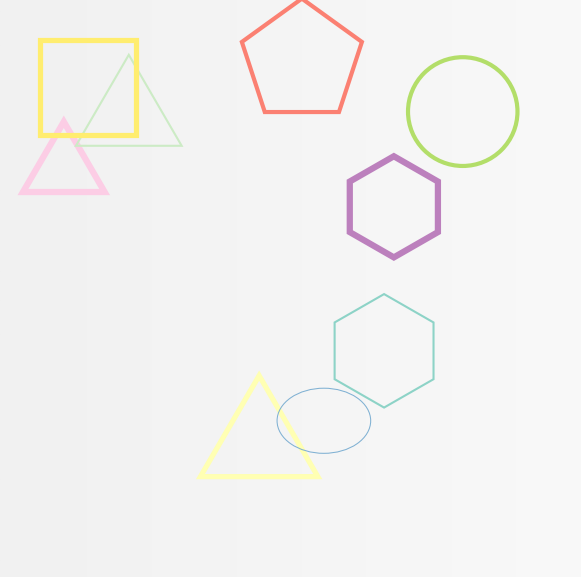[{"shape": "hexagon", "thickness": 1, "radius": 0.49, "center": [0.661, 0.392]}, {"shape": "triangle", "thickness": 2.5, "radius": 0.58, "center": [0.446, 0.232]}, {"shape": "pentagon", "thickness": 2, "radius": 0.54, "center": [0.519, 0.893]}, {"shape": "oval", "thickness": 0.5, "radius": 0.4, "center": [0.557, 0.271]}, {"shape": "circle", "thickness": 2, "radius": 0.47, "center": [0.796, 0.806]}, {"shape": "triangle", "thickness": 3, "radius": 0.41, "center": [0.11, 0.707]}, {"shape": "hexagon", "thickness": 3, "radius": 0.44, "center": [0.678, 0.641]}, {"shape": "triangle", "thickness": 1, "radius": 0.53, "center": [0.222, 0.799]}, {"shape": "square", "thickness": 2.5, "radius": 0.41, "center": [0.152, 0.848]}]